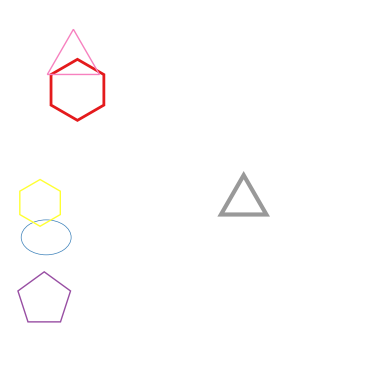[{"shape": "hexagon", "thickness": 2, "radius": 0.4, "center": [0.201, 0.767]}, {"shape": "oval", "thickness": 0.5, "radius": 0.32, "center": [0.12, 0.383]}, {"shape": "pentagon", "thickness": 1, "radius": 0.36, "center": [0.115, 0.222]}, {"shape": "hexagon", "thickness": 1, "radius": 0.3, "center": [0.104, 0.473]}, {"shape": "triangle", "thickness": 1, "radius": 0.39, "center": [0.191, 0.846]}, {"shape": "triangle", "thickness": 3, "radius": 0.34, "center": [0.633, 0.477]}]